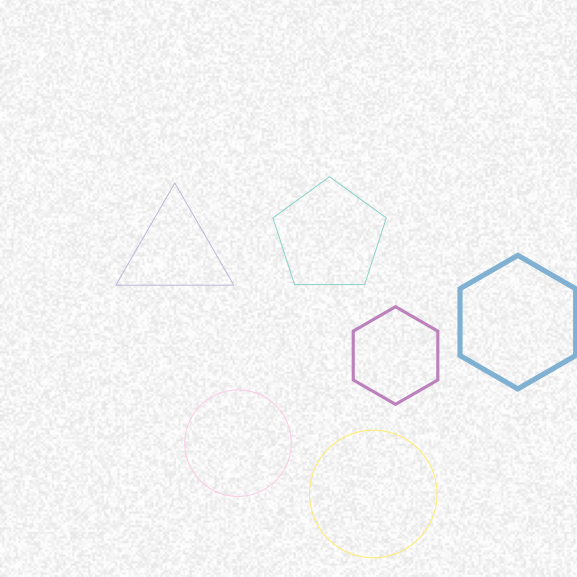[{"shape": "pentagon", "thickness": 0.5, "radius": 0.52, "center": [0.571, 0.59]}, {"shape": "triangle", "thickness": 0.5, "radius": 0.59, "center": [0.303, 0.564]}, {"shape": "hexagon", "thickness": 2.5, "radius": 0.58, "center": [0.897, 0.441]}, {"shape": "circle", "thickness": 0.5, "radius": 0.46, "center": [0.412, 0.232]}, {"shape": "hexagon", "thickness": 1.5, "radius": 0.42, "center": [0.685, 0.383]}, {"shape": "circle", "thickness": 0.5, "radius": 0.55, "center": [0.646, 0.144]}]